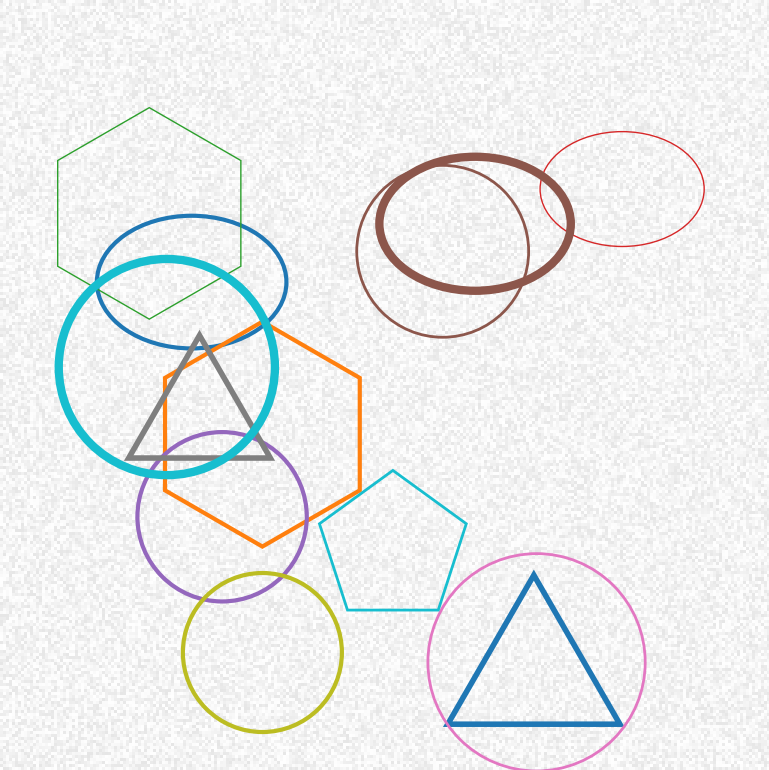[{"shape": "oval", "thickness": 1.5, "radius": 0.62, "center": [0.249, 0.634]}, {"shape": "triangle", "thickness": 2, "radius": 0.65, "center": [0.693, 0.124]}, {"shape": "hexagon", "thickness": 1.5, "radius": 0.73, "center": [0.341, 0.436]}, {"shape": "hexagon", "thickness": 0.5, "radius": 0.69, "center": [0.194, 0.723]}, {"shape": "oval", "thickness": 0.5, "radius": 0.53, "center": [0.808, 0.754]}, {"shape": "circle", "thickness": 1.5, "radius": 0.55, "center": [0.288, 0.329]}, {"shape": "circle", "thickness": 1, "radius": 0.56, "center": [0.575, 0.674]}, {"shape": "oval", "thickness": 3, "radius": 0.62, "center": [0.617, 0.709]}, {"shape": "circle", "thickness": 1, "radius": 0.71, "center": [0.697, 0.14]}, {"shape": "triangle", "thickness": 2, "radius": 0.53, "center": [0.259, 0.458]}, {"shape": "circle", "thickness": 1.5, "radius": 0.52, "center": [0.341, 0.153]}, {"shape": "pentagon", "thickness": 1, "radius": 0.5, "center": [0.51, 0.289]}, {"shape": "circle", "thickness": 3, "radius": 0.7, "center": [0.217, 0.523]}]